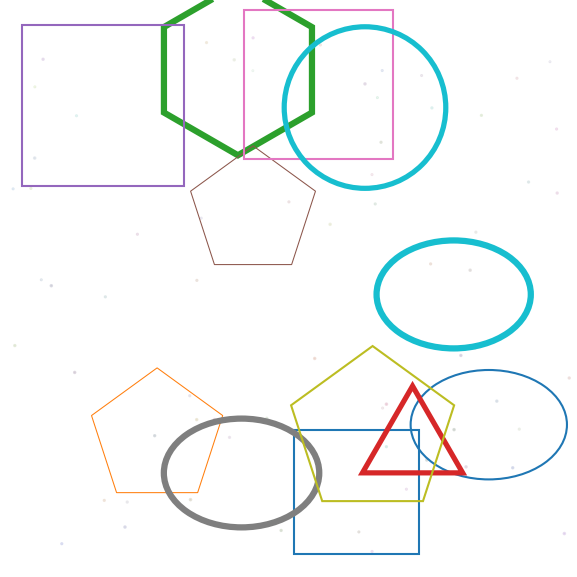[{"shape": "square", "thickness": 1, "radius": 0.54, "center": [0.617, 0.147]}, {"shape": "oval", "thickness": 1, "radius": 0.68, "center": [0.846, 0.264]}, {"shape": "pentagon", "thickness": 0.5, "radius": 0.6, "center": [0.272, 0.243]}, {"shape": "hexagon", "thickness": 3, "radius": 0.74, "center": [0.412, 0.878]}, {"shape": "triangle", "thickness": 2.5, "radius": 0.5, "center": [0.714, 0.23]}, {"shape": "square", "thickness": 1, "radius": 0.7, "center": [0.178, 0.817]}, {"shape": "pentagon", "thickness": 0.5, "radius": 0.57, "center": [0.438, 0.633]}, {"shape": "square", "thickness": 1, "radius": 0.64, "center": [0.552, 0.853]}, {"shape": "oval", "thickness": 3, "radius": 0.67, "center": [0.418, 0.18]}, {"shape": "pentagon", "thickness": 1, "radius": 0.74, "center": [0.645, 0.251]}, {"shape": "circle", "thickness": 2.5, "radius": 0.7, "center": [0.632, 0.813]}, {"shape": "oval", "thickness": 3, "radius": 0.67, "center": [0.786, 0.489]}]